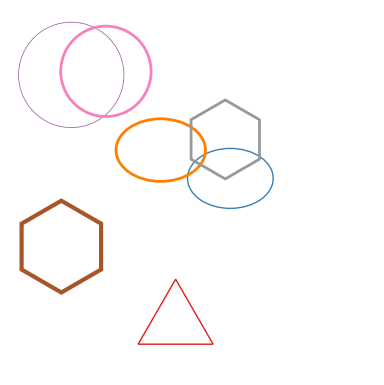[{"shape": "triangle", "thickness": 1, "radius": 0.56, "center": [0.456, 0.162]}, {"shape": "oval", "thickness": 1, "radius": 0.56, "center": [0.598, 0.537]}, {"shape": "circle", "thickness": 0.5, "radius": 0.68, "center": [0.185, 0.806]}, {"shape": "oval", "thickness": 2, "radius": 0.58, "center": [0.418, 0.61]}, {"shape": "hexagon", "thickness": 3, "radius": 0.6, "center": [0.159, 0.359]}, {"shape": "circle", "thickness": 2, "radius": 0.59, "center": [0.275, 0.815]}, {"shape": "hexagon", "thickness": 2, "radius": 0.51, "center": [0.585, 0.638]}]